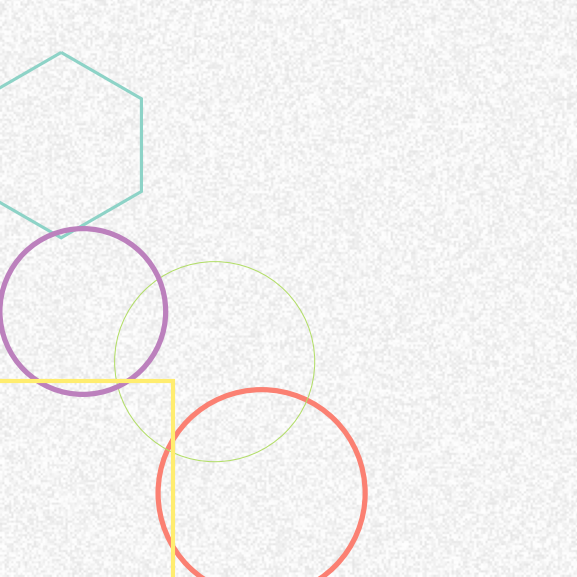[{"shape": "hexagon", "thickness": 1.5, "radius": 0.8, "center": [0.106, 0.748]}, {"shape": "circle", "thickness": 2.5, "radius": 0.9, "center": [0.453, 0.145]}, {"shape": "circle", "thickness": 0.5, "radius": 0.87, "center": [0.372, 0.373]}, {"shape": "circle", "thickness": 2.5, "radius": 0.72, "center": [0.143, 0.46]}, {"shape": "square", "thickness": 2, "radius": 0.92, "center": [0.116, 0.155]}]